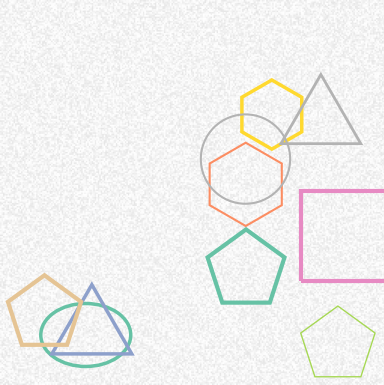[{"shape": "pentagon", "thickness": 3, "radius": 0.53, "center": [0.639, 0.299]}, {"shape": "oval", "thickness": 2.5, "radius": 0.58, "center": [0.223, 0.13]}, {"shape": "hexagon", "thickness": 1.5, "radius": 0.54, "center": [0.638, 0.521]}, {"shape": "triangle", "thickness": 2.5, "radius": 0.6, "center": [0.239, 0.141]}, {"shape": "square", "thickness": 3, "radius": 0.58, "center": [0.898, 0.386]}, {"shape": "pentagon", "thickness": 1, "radius": 0.51, "center": [0.878, 0.104]}, {"shape": "hexagon", "thickness": 2.5, "radius": 0.45, "center": [0.706, 0.702]}, {"shape": "pentagon", "thickness": 3, "radius": 0.5, "center": [0.116, 0.185]}, {"shape": "circle", "thickness": 1.5, "radius": 0.58, "center": [0.638, 0.587]}, {"shape": "triangle", "thickness": 2, "radius": 0.6, "center": [0.833, 0.687]}]